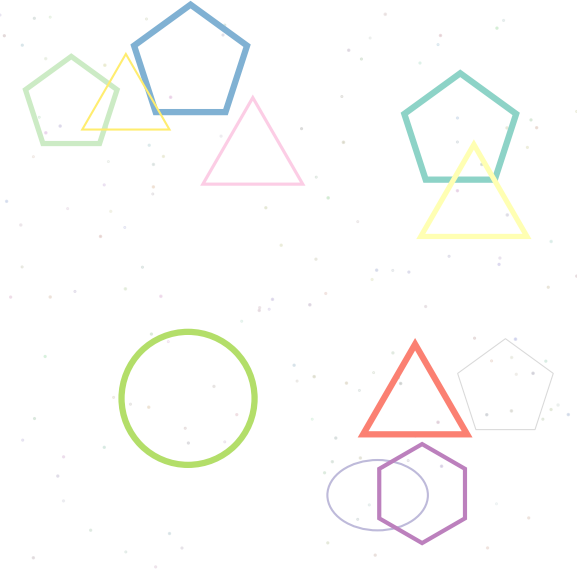[{"shape": "pentagon", "thickness": 3, "radius": 0.51, "center": [0.797, 0.77]}, {"shape": "triangle", "thickness": 2.5, "radius": 0.53, "center": [0.821, 0.643]}, {"shape": "oval", "thickness": 1, "radius": 0.44, "center": [0.654, 0.142]}, {"shape": "triangle", "thickness": 3, "radius": 0.52, "center": [0.719, 0.299]}, {"shape": "pentagon", "thickness": 3, "radius": 0.51, "center": [0.33, 0.888]}, {"shape": "circle", "thickness": 3, "radius": 0.58, "center": [0.326, 0.309]}, {"shape": "triangle", "thickness": 1.5, "radius": 0.5, "center": [0.438, 0.73]}, {"shape": "pentagon", "thickness": 0.5, "radius": 0.44, "center": [0.875, 0.326]}, {"shape": "hexagon", "thickness": 2, "radius": 0.43, "center": [0.731, 0.144]}, {"shape": "pentagon", "thickness": 2.5, "radius": 0.42, "center": [0.123, 0.818]}, {"shape": "triangle", "thickness": 1, "radius": 0.44, "center": [0.218, 0.818]}]